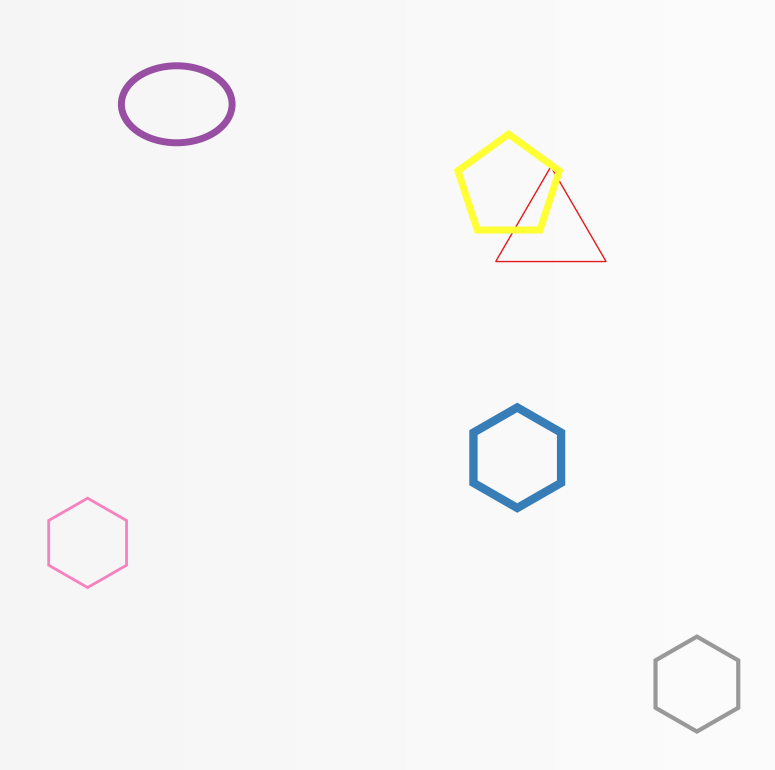[{"shape": "triangle", "thickness": 0.5, "radius": 0.41, "center": [0.711, 0.701]}, {"shape": "hexagon", "thickness": 3, "radius": 0.33, "center": [0.667, 0.406]}, {"shape": "oval", "thickness": 2.5, "radius": 0.36, "center": [0.228, 0.865]}, {"shape": "pentagon", "thickness": 2.5, "radius": 0.34, "center": [0.656, 0.757]}, {"shape": "hexagon", "thickness": 1, "radius": 0.29, "center": [0.113, 0.295]}, {"shape": "hexagon", "thickness": 1.5, "radius": 0.31, "center": [0.899, 0.112]}]